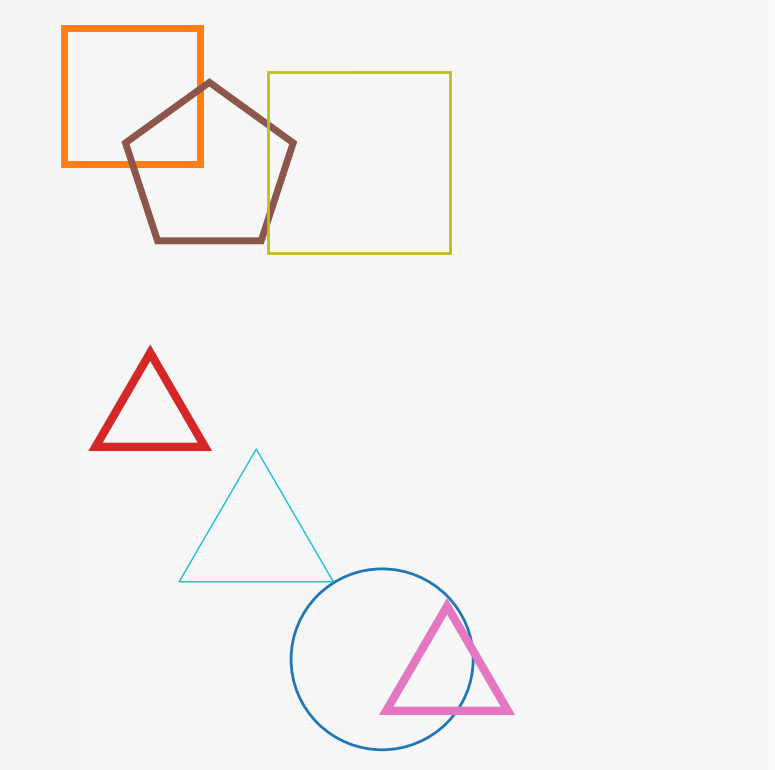[{"shape": "circle", "thickness": 1, "radius": 0.59, "center": [0.493, 0.144]}, {"shape": "square", "thickness": 2.5, "radius": 0.44, "center": [0.17, 0.875]}, {"shape": "triangle", "thickness": 3, "radius": 0.41, "center": [0.194, 0.46]}, {"shape": "pentagon", "thickness": 2.5, "radius": 0.57, "center": [0.27, 0.779]}, {"shape": "triangle", "thickness": 3, "radius": 0.45, "center": [0.577, 0.122]}, {"shape": "square", "thickness": 1, "radius": 0.59, "center": [0.463, 0.789]}, {"shape": "triangle", "thickness": 0.5, "radius": 0.57, "center": [0.331, 0.302]}]